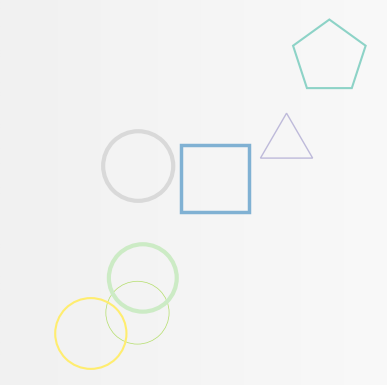[{"shape": "pentagon", "thickness": 1.5, "radius": 0.49, "center": [0.85, 0.851]}, {"shape": "triangle", "thickness": 1, "radius": 0.39, "center": [0.739, 0.628]}, {"shape": "square", "thickness": 2.5, "radius": 0.44, "center": [0.556, 0.537]}, {"shape": "circle", "thickness": 0.5, "radius": 0.41, "center": [0.355, 0.188]}, {"shape": "circle", "thickness": 3, "radius": 0.45, "center": [0.357, 0.569]}, {"shape": "circle", "thickness": 3, "radius": 0.44, "center": [0.369, 0.278]}, {"shape": "circle", "thickness": 1.5, "radius": 0.46, "center": [0.234, 0.134]}]